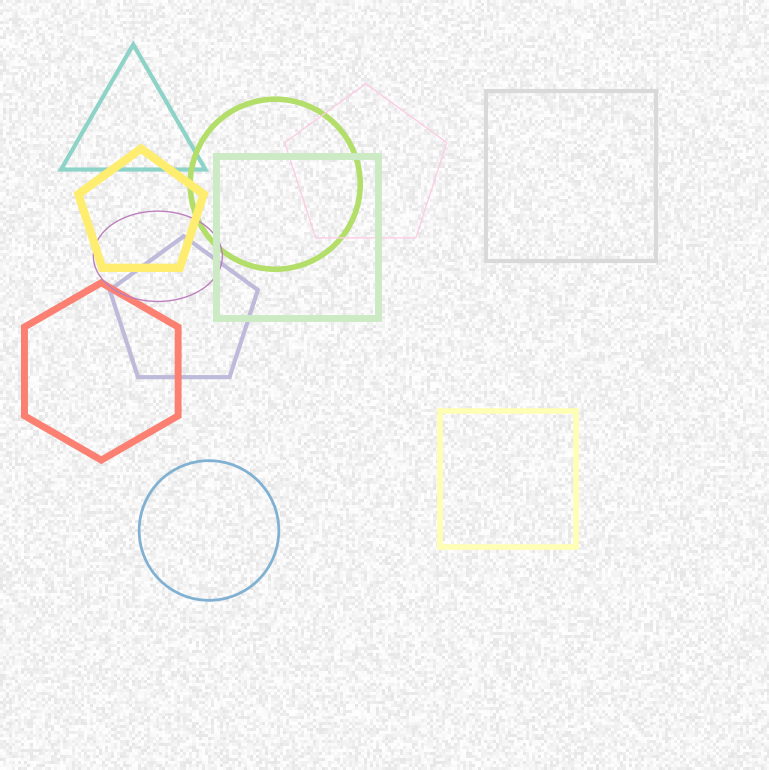[{"shape": "triangle", "thickness": 1.5, "radius": 0.54, "center": [0.173, 0.834]}, {"shape": "square", "thickness": 2, "radius": 0.44, "center": [0.66, 0.378]}, {"shape": "pentagon", "thickness": 1.5, "radius": 0.51, "center": [0.239, 0.592]}, {"shape": "hexagon", "thickness": 2.5, "radius": 0.58, "center": [0.132, 0.518]}, {"shape": "circle", "thickness": 1, "radius": 0.45, "center": [0.271, 0.311]}, {"shape": "circle", "thickness": 2, "radius": 0.55, "center": [0.357, 0.761]}, {"shape": "pentagon", "thickness": 0.5, "radius": 0.55, "center": [0.475, 0.781]}, {"shape": "square", "thickness": 1.5, "radius": 0.55, "center": [0.742, 0.771]}, {"shape": "oval", "thickness": 0.5, "radius": 0.42, "center": [0.205, 0.667]}, {"shape": "square", "thickness": 2.5, "radius": 0.53, "center": [0.386, 0.692]}, {"shape": "pentagon", "thickness": 3, "radius": 0.43, "center": [0.183, 0.721]}]